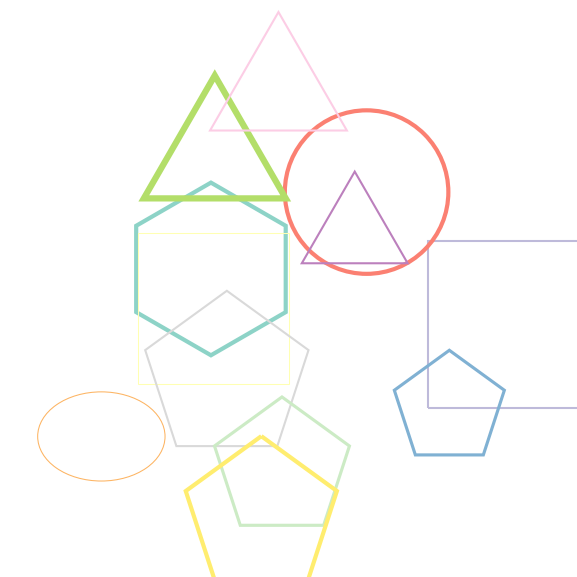[{"shape": "hexagon", "thickness": 2, "radius": 0.75, "center": [0.365, 0.533]}, {"shape": "square", "thickness": 0.5, "radius": 0.65, "center": [0.37, 0.465]}, {"shape": "square", "thickness": 1, "radius": 0.72, "center": [0.884, 0.437]}, {"shape": "circle", "thickness": 2, "radius": 0.71, "center": [0.635, 0.667]}, {"shape": "pentagon", "thickness": 1.5, "radius": 0.5, "center": [0.778, 0.292]}, {"shape": "oval", "thickness": 0.5, "radius": 0.55, "center": [0.176, 0.243]}, {"shape": "triangle", "thickness": 3, "radius": 0.71, "center": [0.372, 0.727]}, {"shape": "triangle", "thickness": 1, "radius": 0.68, "center": [0.482, 0.842]}, {"shape": "pentagon", "thickness": 1, "radius": 0.74, "center": [0.393, 0.347]}, {"shape": "triangle", "thickness": 1, "radius": 0.53, "center": [0.614, 0.596]}, {"shape": "pentagon", "thickness": 1.5, "radius": 0.61, "center": [0.488, 0.189]}, {"shape": "pentagon", "thickness": 2, "radius": 0.69, "center": [0.453, 0.106]}]